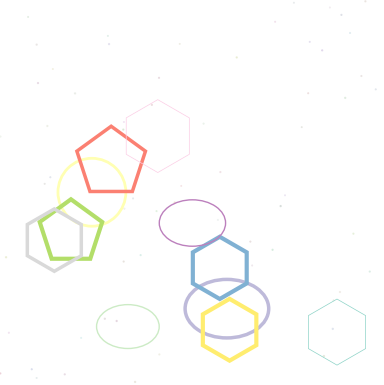[{"shape": "hexagon", "thickness": 0.5, "radius": 0.43, "center": [0.875, 0.137]}, {"shape": "circle", "thickness": 2, "radius": 0.44, "center": [0.239, 0.501]}, {"shape": "oval", "thickness": 2.5, "radius": 0.54, "center": [0.589, 0.198]}, {"shape": "pentagon", "thickness": 2.5, "radius": 0.47, "center": [0.289, 0.578]}, {"shape": "hexagon", "thickness": 3, "radius": 0.4, "center": [0.571, 0.304]}, {"shape": "pentagon", "thickness": 3, "radius": 0.43, "center": [0.184, 0.397]}, {"shape": "hexagon", "thickness": 0.5, "radius": 0.47, "center": [0.41, 0.647]}, {"shape": "hexagon", "thickness": 2.5, "radius": 0.4, "center": [0.141, 0.376]}, {"shape": "oval", "thickness": 1, "radius": 0.43, "center": [0.5, 0.421]}, {"shape": "oval", "thickness": 1, "radius": 0.41, "center": [0.332, 0.152]}, {"shape": "hexagon", "thickness": 3, "radius": 0.4, "center": [0.596, 0.143]}]